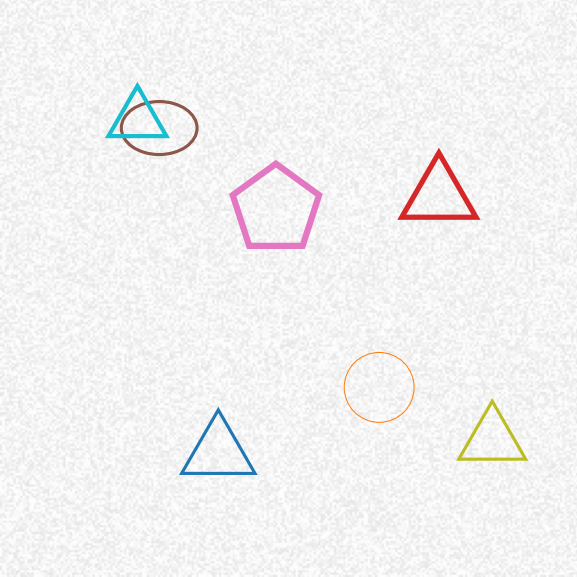[{"shape": "triangle", "thickness": 1.5, "radius": 0.37, "center": [0.378, 0.216]}, {"shape": "circle", "thickness": 0.5, "radius": 0.3, "center": [0.657, 0.328]}, {"shape": "triangle", "thickness": 2.5, "radius": 0.37, "center": [0.76, 0.66]}, {"shape": "oval", "thickness": 1.5, "radius": 0.33, "center": [0.276, 0.777]}, {"shape": "pentagon", "thickness": 3, "radius": 0.39, "center": [0.478, 0.637]}, {"shape": "triangle", "thickness": 1.5, "radius": 0.33, "center": [0.852, 0.237]}, {"shape": "triangle", "thickness": 2, "radius": 0.29, "center": [0.238, 0.792]}]